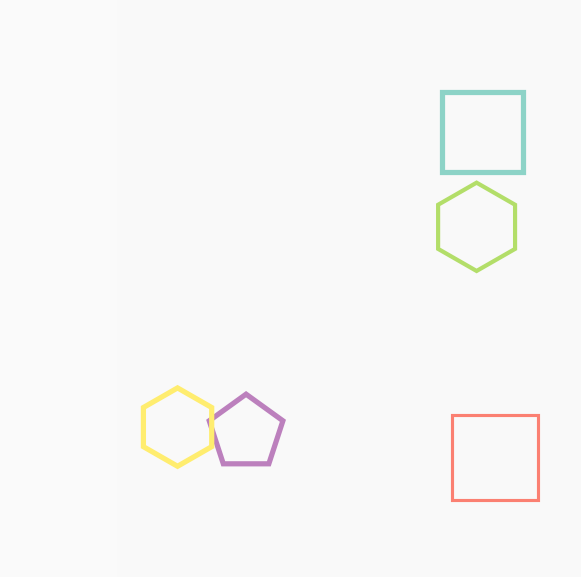[{"shape": "square", "thickness": 2.5, "radius": 0.35, "center": [0.83, 0.771]}, {"shape": "square", "thickness": 1.5, "radius": 0.37, "center": [0.852, 0.206]}, {"shape": "hexagon", "thickness": 2, "radius": 0.38, "center": [0.82, 0.606]}, {"shape": "pentagon", "thickness": 2.5, "radius": 0.33, "center": [0.423, 0.25]}, {"shape": "hexagon", "thickness": 2.5, "radius": 0.34, "center": [0.305, 0.26]}]